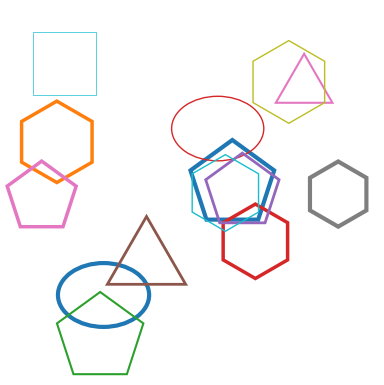[{"shape": "oval", "thickness": 3, "radius": 0.59, "center": [0.269, 0.234]}, {"shape": "pentagon", "thickness": 3, "radius": 0.57, "center": [0.603, 0.522]}, {"shape": "hexagon", "thickness": 2.5, "radius": 0.53, "center": [0.148, 0.632]}, {"shape": "pentagon", "thickness": 1.5, "radius": 0.59, "center": [0.26, 0.124]}, {"shape": "oval", "thickness": 1, "radius": 0.6, "center": [0.565, 0.666]}, {"shape": "hexagon", "thickness": 2.5, "radius": 0.48, "center": [0.663, 0.373]}, {"shape": "pentagon", "thickness": 2, "radius": 0.5, "center": [0.63, 0.502]}, {"shape": "triangle", "thickness": 2, "radius": 0.59, "center": [0.381, 0.32]}, {"shape": "pentagon", "thickness": 2.5, "radius": 0.47, "center": [0.108, 0.487]}, {"shape": "triangle", "thickness": 1.5, "radius": 0.42, "center": [0.79, 0.775]}, {"shape": "hexagon", "thickness": 3, "radius": 0.42, "center": [0.878, 0.496]}, {"shape": "hexagon", "thickness": 1, "radius": 0.54, "center": [0.75, 0.787]}, {"shape": "square", "thickness": 0.5, "radius": 0.41, "center": [0.167, 0.836]}, {"shape": "hexagon", "thickness": 1, "radius": 0.5, "center": [0.585, 0.499]}]